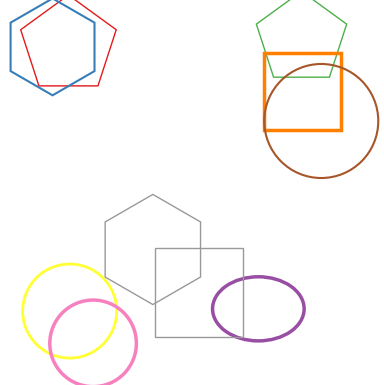[{"shape": "pentagon", "thickness": 1, "radius": 0.65, "center": [0.178, 0.882]}, {"shape": "hexagon", "thickness": 1.5, "radius": 0.63, "center": [0.136, 0.878]}, {"shape": "pentagon", "thickness": 1, "radius": 0.62, "center": [0.783, 0.899]}, {"shape": "oval", "thickness": 2.5, "radius": 0.59, "center": [0.671, 0.198]}, {"shape": "square", "thickness": 2.5, "radius": 0.5, "center": [0.785, 0.763]}, {"shape": "circle", "thickness": 2, "radius": 0.61, "center": [0.181, 0.192]}, {"shape": "circle", "thickness": 1.5, "radius": 0.74, "center": [0.834, 0.686]}, {"shape": "circle", "thickness": 2.5, "radius": 0.56, "center": [0.242, 0.108]}, {"shape": "hexagon", "thickness": 1, "radius": 0.72, "center": [0.397, 0.352]}, {"shape": "square", "thickness": 1, "radius": 0.57, "center": [0.517, 0.24]}]